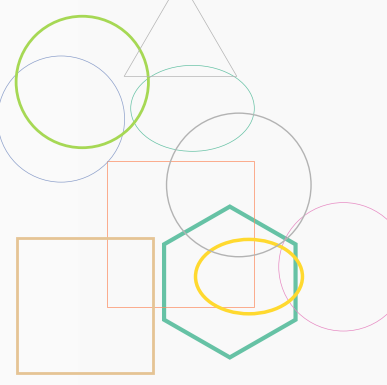[{"shape": "hexagon", "thickness": 3, "radius": 0.98, "center": [0.593, 0.267]}, {"shape": "oval", "thickness": 0.5, "radius": 0.8, "center": [0.497, 0.719]}, {"shape": "square", "thickness": 0.5, "radius": 0.95, "center": [0.465, 0.392]}, {"shape": "circle", "thickness": 0.5, "radius": 0.82, "center": [0.158, 0.691]}, {"shape": "circle", "thickness": 0.5, "radius": 0.83, "center": [0.886, 0.307]}, {"shape": "circle", "thickness": 2, "radius": 0.85, "center": [0.212, 0.787]}, {"shape": "oval", "thickness": 2.5, "radius": 0.69, "center": [0.643, 0.282]}, {"shape": "square", "thickness": 2, "radius": 0.87, "center": [0.22, 0.207]}, {"shape": "triangle", "thickness": 0.5, "radius": 0.84, "center": [0.466, 0.886]}, {"shape": "circle", "thickness": 1, "radius": 0.93, "center": [0.616, 0.52]}]